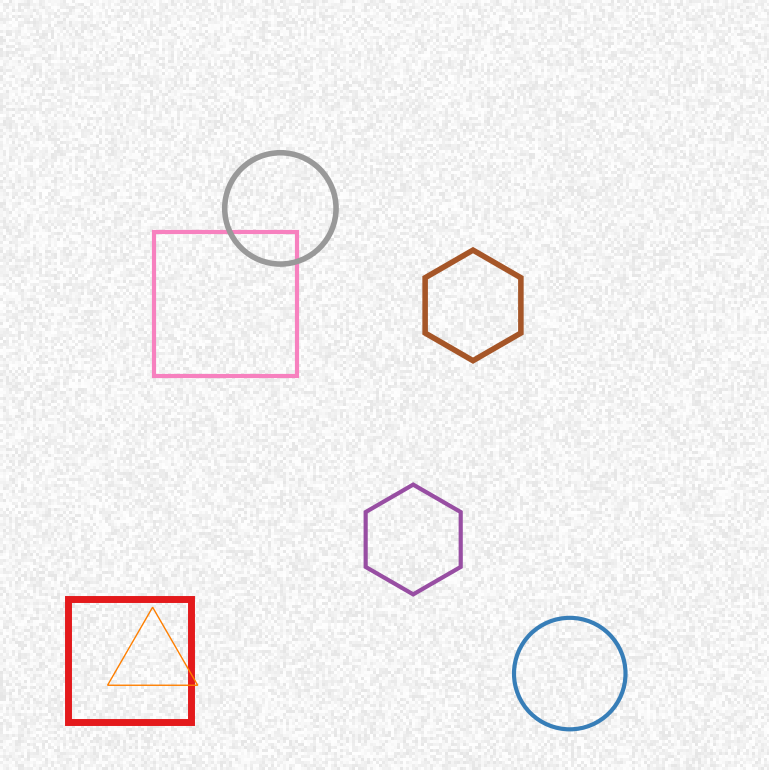[{"shape": "square", "thickness": 2.5, "radius": 0.4, "center": [0.168, 0.142]}, {"shape": "circle", "thickness": 1.5, "radius": 0.36, "center": [0.74, 0.125]}, {"shape": "hexagon", "thickness": 1.5, "radius": 0.36, "center": [0.537, 0.299]}, {"shape": "triangle", "thickness": 0.5, "radius": 0.34, "center": [0.198, 0.144]}, {"shape": "hexagon", "thickness": 2, "radius": 0.36, "center": [0.614, 0.603]}, {"shape": "square", "thickness": 1.5, "radius": 0.47, "center": [0.293, 0.605]}, {"shape": "circle", "thickness": 2, "radius": 0.36, "center": [0.364, 0.729]}]